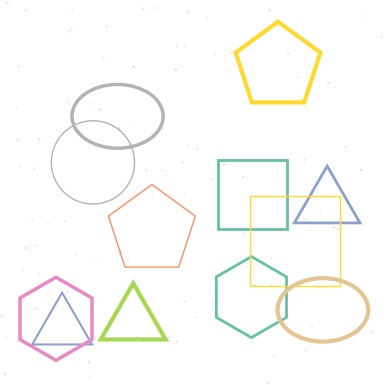[{"shape": "square", "thickness": 2, "radius": 0.45, "center": [0.655, 0.495]}, {"shape": "hexagon", "thickness": 2, "radius": 0.53, "center": [0.653, 0.228]}, {"shape": "pentagon", "thickness": 1, "radius": 0.59, "center": [0.395, 0.402]}, {"shape": "triangle", "thickness": 2, "radius": 0.49, "center": [0.85, 0.47]}, {"shape": "triangle", "thickness": 1.5, "radius": 0.45, "center": [0.161, 0.15]}, {"shape": "hexagon", "thickness": 2.5, "radius": 0.54, "center": [0.145, 0.172]}, {"shape": "triangle", "thickness": 3, "radius": 0.49, "center": [0.346, 0.167]}, {"shape": "square", "thickness": 1, "radius": 0.58, "center": [0.766, 0.374]}, {"shape": "pentagon", "thickness": 3, "radius": 0.58, "center": [0.722, 0.828]}, {"shape": "oval", "thickness": 3, "radius": 0.59, "center": [0.839, 0.195]}, {"shape": "oval", "thickness": 2.5, "radius": 0.59, "center": [0.305, 0.698]}, {"shape": "circle", "thickness": 1, "radius": 0.54, "center": [0.241, 0.578]}]